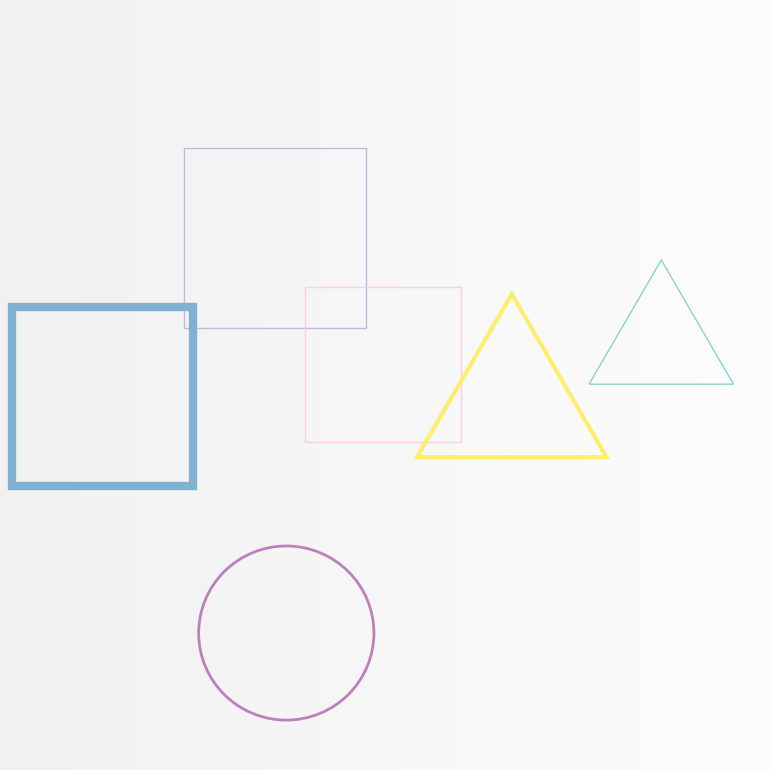[{"shape": "triangle", "thickness": 0.5, "radius": 0.54, "center": [0.853, 0.555]}, {"shape": "square", "thickness": 0.5, "radius": 0.58, "center": [0.355, 0.691]}, {"shape": "square", "thickness": 3, "radius": 0.58, "center": [0.132, 0.485]}, {"shape": "square", "thickness": 0.5, "radius": 0.5, "center": [0.494, 0.526]}, {"shape": "circle", "thickness": 1, "radius": 0.57, "center": [0.369, 0.178]}, {"shape": "triangle", "thickness": 1.5, "radius": 0.71, "center": [0.66, 0.477]}]